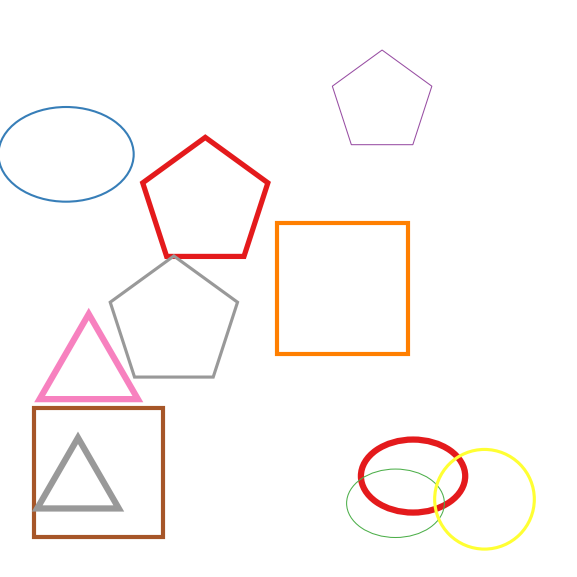[{"shape": "pentagon", "thickness": 2.5, "radius": 0.57, "center": [0.355, 0.647]}, {"shape": "oval", "thickness": 3, "radius": 0.45, "center": [0.715, 0.175]}, {"shape": "oval", "thickness": 1, "radius": 0.59, "center": [0.114, 0.732]}, {"shape": "oval", "thickness": 0.5, "radius": 0.42, "center": [0.685, 0.128]}, {"shape": "pentagon", "thickness": 0.5, "radius": 0.45, "center": [0.662, 0.822]}, {"shape": "square", "thickness": 2, "radius": 0.57, "center": [0.593, 0.499]}, {"shape": "circle", "thickness": 1.5, "radius": 0.43, "center": [0.839, 0.135]}, {"shape": "square", "thickness": 2, "radius": 0.56, "center": [0.171, 0.181]}, {"shape": "triangle", "thickness": 3, "radius": 0.49, "center": [0.154, 0.357]}, {"shape": "pentagon", "thickness": 1.5, "radius": 0.58, "center": [0.301, 0.44]}, {"shape": "triangle", "thickness": 3, "radius": 0.41, "center": [0.135, 0.159]}]